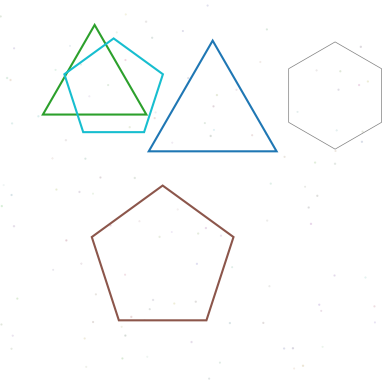[{"shape": "triangle", "thickness": 1.5, "radius": 0.96, "center": [0.552, 0.703]}, {"shape": "triangle", "thickness": 1.5, "radius": 0.78, "center": [0.246, 0.78]}, {"shape": "pentagon", "thickness": 1.5, "radius": 0.97, "center": [0.422, 0.325]}, {"shape": "hexagon", "thickness": 0.5, "radius": 0.7, "center": [0.87, 0.752]}, {"shape": "pentagon", "thickness": 1.5, "radius": 0.67, "center": [0.295, 0.766]}]